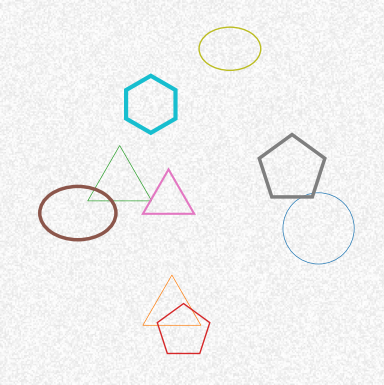[{"shape": "circle", "thickness": 0.5, "radius": 0.46, "center": [0.827, 0.407]}, {"shape": "triangle", "thickness": 0.5, "radius": 0.44, "center": [0.446, 0.199]}, {"shape": "triangle", "thickness": 0.5, "radius": 0.48, "center": [0.311, 0.526]}, {"shape": "pentagon", "thickness": 1, "radius": 0.36, "center": [0.477, 0.14]}, {"shape": "oval", "thickness": 2.5, "radius": 0.49, "center": [0.202, 0.447]}, {"shape": "triangle", "thickness": 1.5, "radius": 0.38, "center": [0.438, 0.483]}, {"shape": "pentagon", "thickness": 2.5, "radius": 0.45, "center": [0.759, 0.561]}, {"shape": "oval", "thickness": 1, "radius": 0.4, "center": [0.597, 0.873]}, {"shape": "hexagon", "thickness": 3, "radius": 0.37, "center": [0.392, 0.729]}]